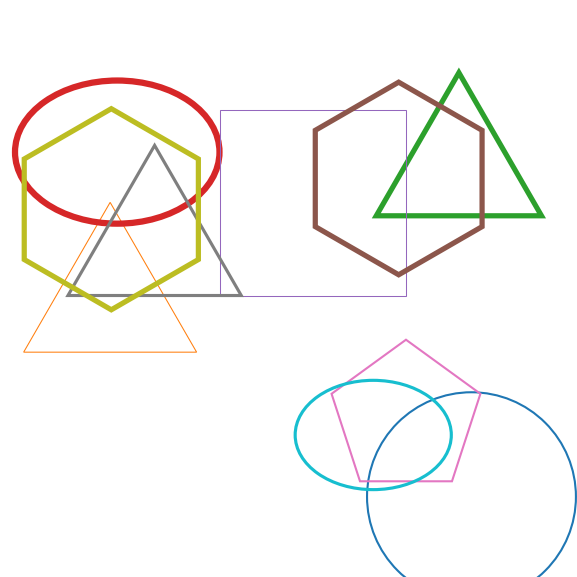[{"shape": "circle", "thickness": 1, "radius": 0.9, "center": [0.816, 0.139]}, {"shape": "triangle", "thickness": 0.5, "radius": 0.86, "center": [0.191, 0.476]}, {"shape": "triangle", "thickness": 2.5, "radius": 0.83, "center": [0.795, 0.708]}, {"shape": "oval", "thickness": 3, "radius": 0.89, "center": [0.203, 0.736]}, {"shape": "square", "thickness": 0.5, "radius": 0.8, "center": [0.542, 0.648]}, {"shape": "hexagon", "thickness": 2.5, "radius": 0.83, "center": [0.69, 0.69]}, {"shape": "pentagon", "thickness": 1, "radius": 0.68, "center": [0.703, 0.275]}, {"shape": "triangle", "thickness": 1.5, "radius": 0.87, "center": [0.268, 0.574]}, {"shape": "hexagon", "thickness": 2.5, "radius": 0.87, "center": [0.193, 0.637]}, {"shape": "oval", "thickness": 1.5, "radius": 0.68, "center": [0.646, 0.246]}]